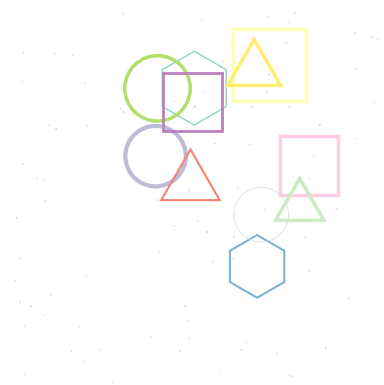[{"shape": "hexagon", "thickness": 1, "radius": 0.48, "center": [0.505, 0.771]}, {"shape": "square", "thickness": 2.5, "radius": 0.47, "center": [0.7, 0.831]}, {"shape": "circle", "thickness": 3, "radius": 0.39, "center": [0.404, 0.594]}, {"shape": "triangle", "thickness": 1.5, "radius": 0.44, "center": [0.495, 0.524]}, {"shape": "hexagon", "thickness": 1.5, "radius": 0.41, "center": [0.668, 0.308]}, {"shape": "circle", "thickness": 2.5, "radius": 0.42, "center": [0.409, 0.771]}, {"shape": "square", "thickness": 2.5, "radius": 0.38, "center": [0.803, 0.57]}, {"shape": "circle", "thickness": 0.5, "radius": 0.35, "center": [0.679, 0.443]}, {"shape": "square", "thickness": 2, "radius": 0.38, "center": [0.5, 0.735]}, {"shape": "triangle", "thickness": 2.5, "radius": 0.36, "center": [0.779, 0.464]}, {"shape": "triangle", "thickness": 2.5, "radius": 0.4, "center": [0.66, 0.818]}]